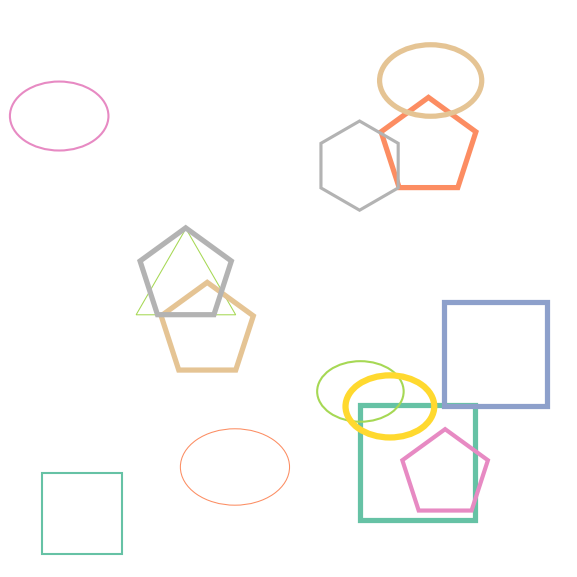[{"shape": "square", "thickness": 1, "radius": 0.35, "center": [0.142, 0.11]}, {"shape": "square", "thickness": 2.5, "radius": 0.5, "center": [0.722, 0.198]}, {"shape": "oval", "thickness": 0.5, "radius": 0.47, "center": [0.407, 0.191]}, {"shape": "pentagon", "thickness": 2.5, "radius": 0.43, "center": [0.742, 0.744]}, {"shape": "square", "thickness": 2.5, "radius": 0.45, "center": [0.858, 0.386]}, {"shape": "pentagon", "thickness": 2, "radius": 0.39, "center": [0.771, 0.178]}, {"shape": "oval", "thickness": 1, "radius": 0.43, "center": [0.102, 0.798]}, {"shape": "triangle", "thickness": 0.5, "radius": 0.5, "center": [0.322, 0.504]}, {"shape": "oval", "thickness": 1, "radius": 0.37, "center": [0.624, 0.321]}, {"shape": "oval", "thickness": 3, "radius": 0.38, "center": [0.675, 0.295]}, {"shape": "pentagon", "thickness": 2.5, "radius": 0.42, "center": [0.359, 0.426]}, {"shape": "oval", "thickness": 2.5, "radius": 0.44, "center": [0.746, 0.86]}, {"shape": "pentagon", "thickness": 2.5, "radius": 0.42, "center": [0.322, 0.521]}, {"shape": "hexagon", "thickness": 1.5, "radius": 0.39, "center": [0.623, 0.712]}]